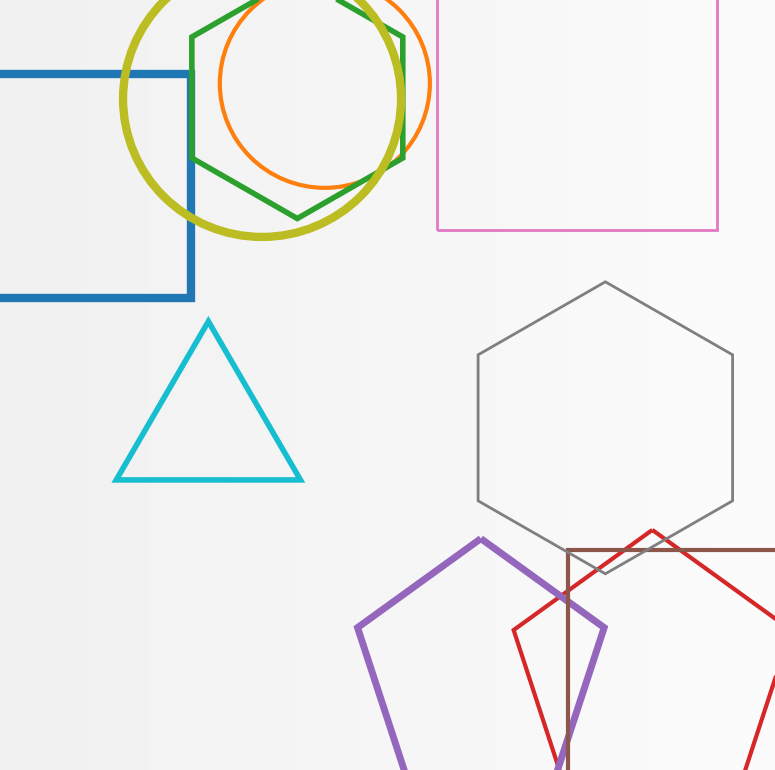[{"shape": "square", "thickness": 3, "radius": 0.73, "center": [0.101, 0.758]}, {"shape": "circle", "thickness": 1.5, "radius": 0.68, "center": [0.419, 0.892]}, {"shape": "hexagon", "thickness": 2, "radius": 0.79, "center": [0.384, 0.873]}, {"shape": "pentagon", "thickness": 1.5, "radius": 0.94, "center": [0.842, 0.124]}, {"shape": "pentagon", "thickness": 2.5, "radius": 0.84, "center": [0.62, 0.133]}, {"shape": "square", "thickness": 1.5, "radius": 0.82, "center": [0.897, 0.122]}, {"shape": "square", "thickness": 1, "radius": 0.9, "center": [0.744, 0.882]}, {"shape": "hexagon", "thickness": 1, "radius": 0.95, "center": [0.781, 0.444]}, {"shape": "circle", "thickness": 3, "radius": 0.9, "center": [0.338, 0.872]}, {"shape": "triangle", "thickness": 2, "radius": 0.69, "center": [0.269, 0.445]}]